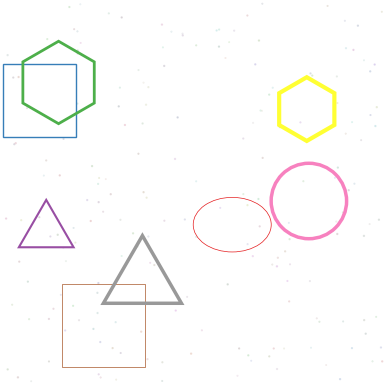[{"shape": "oval", "thickness": 0.5, "radius": 0.51, "center": [0.603, 0.416]}, {"shape": "square", "thickness": 1, "radius": 0.47, "center": [0.103, 0.739]}, {"shape": "hexagon", "thickness": 2, "radius": 0.54, "center": [0.152, 0.786]}, {"shape": "triangle", "thickness": 1.5, "radius": 0.41, "center": [0.12, 0.399]}, {"shape": "hexagon", "thickness": 3, "radius": 0.41, "center": [0.797, 0.717]}, {"shape": "square", "thickness": 0.5, "radius": 0.54, "center": [0.268, 0.154]}, {"shape": "circle", "thickness": 2.5, "radius": 0.49, "center": [0.802, 0.478]}, {"shape": "triangle", "thickness": 2.5, "radius": 0.59, "center": [0.37, 0.271]}]